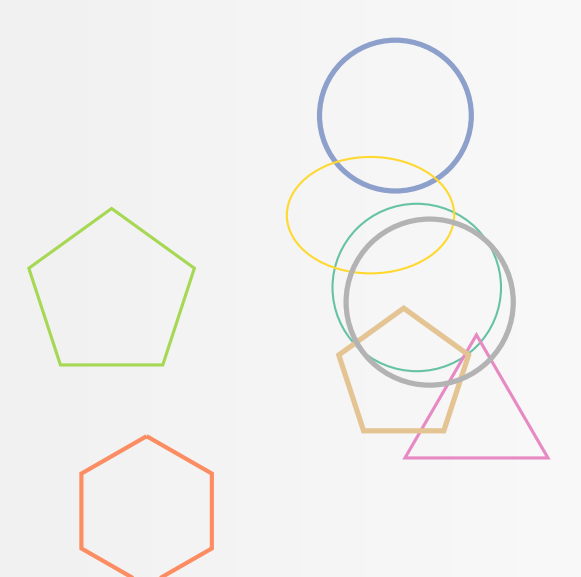[{"shape": "circle", "thickness": 1, "radius": 0.72, "center": [0.717, 0.501]}, {"shape": "hexagon", "thickness": 2, "radius": 0.65, "center": [0.252, 0.114]}, {"shape": "circle", "thickness": 2.5, "radius": 0.65, "center": [0.68, 0.799]}, {"shape": "triangle", "thickness": 1.5, "radius": 0.71, "center": [0.82, 0.277]}, {"shape": "pentagon", "thickness": 1.5, "radius": 0.75, "center": [0.192, 0.488]}, {"shape": "oval", "thickness": 1, "radius": 0.72, "center": [0.637, 0.627]}, {"shape": "pentagon", "thickness": 2.5, "radius": 0.59, "center": [0.695, 0.348]}, {"shape": "circle", "thickness": 2.5, "radius": 0.72, "center": [0.739, 0.476]}]